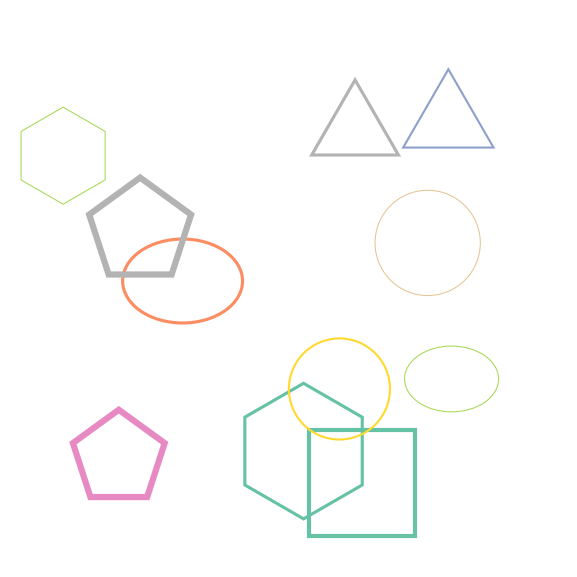[{"shape": "square", "thickness": 2, "radius": 0.46, "center": [0.626, 0.163]}, {"shape": "hexagon", "thickness": 1.5, "radius": 0.59, "center": [0.526, 0.218]}, {"shape": "oval", "thickness": 1.5, "radius": 0.52, "center": [0.316, 0.513]}, {"shape": "triangle", "thickness": 1, "radius": 0.45, "center": [0.776, 0.789]}, {"shape": "pentagon", "thickness": 3, "radius": 0.42, "center": [0.206, 0.206]}, {"shape": "oval", "thickness": 0.5, "radius": 0.41, "center": [0.782, 0.343]}, {"shape": "hexagon", "thickness": 0.5, "radius": 0.42, "center": [0.109, 0.73]}, {"shape": "circle", "thickness": 1, "radius": 0.44, "center": [0.588, 0.326]}, {"shape": "circle", "thickness": 0.5, "radius": 0.46, "center": [0.741, 0.579]}, {"shape": "triangle", "thickness": 1.5, "radius": 0.43, "center": [0.615, 0.774]}, {"shape": "pentagon", "thickness": 3, "radius": 0.46, "center": [0.243, 0.599]}]